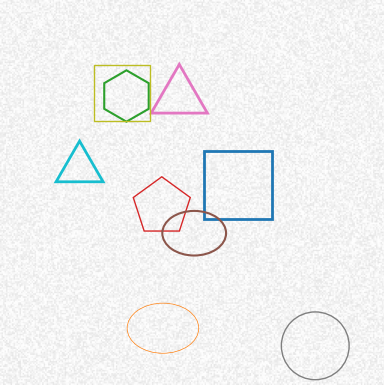[{"shape": "square", "thickness": 2, "radius": 0.44, "center": [0.618, 0.52]}, {"shape": "oval", "thickness": 0.5, "radius": 0.46, "center": [0.423, 0.148]}, {"shape": "hexagon", "thickness": 1.5, "radius": 0.33, "center": [0.329, 0.751]}, {"shape": "pentagon", "thickness": 1, "radius": 0.39, "center": [0.42, 0.463]}, {"shape": "oval", "thickness": 1.5, "radius": 0.41, "center": [0.504, 0.394]}, {"shape": "triangle", "thickness": 2, "radius": 0.42, "center": [0.466, 0.748]}, {"shape": "circle", "thickness": 1, "radius": 0.44, "center": [0.819, 0.102]}, {"shape": "square", "thickness": 1, "radius": 0.36, "center": [0.317, 0.758]}, {"shape": "triangle", "thickness": 2, "radius": 0.35, "center": [0.207, 0.563]}]